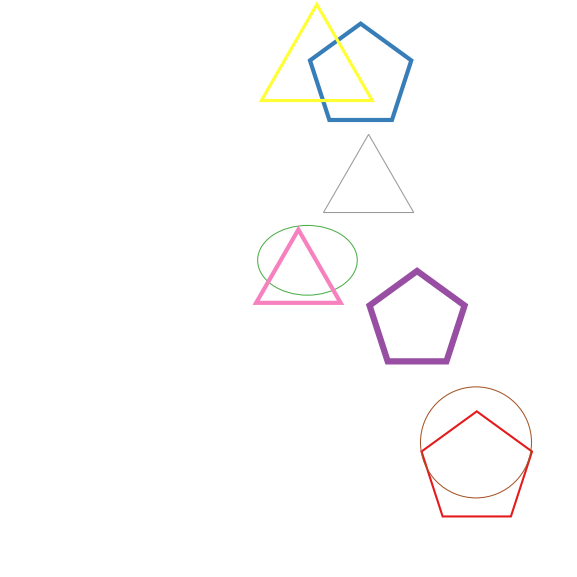[{"shape": "pentagon", "thickness": 1, "radius": 0.5, "center": [0.826, 0.186]}, {"shape": "pentagon", "thickness": 2, "radius": 0.46, "center": [0.625, 0.866]}, {"shape": "oval", "thickness": 0.5, "radius": 0.43, "center": [0.532, 0.548]}, {"shape": "pentagon", "thickness": 3, "radius": 0.43, "center": [0.722, 0.443]}, {"shape": "triangle", "thickness": 1.5, "radius": 0.55, "center": [0.549, 0.88]}, {"shape": "circle", "thickness": 0.5, "radius": 0.48, "center": [0.824, 0.233]}, {"shape": "triangle", "thickness": 2, "radius": 0.42, "center": [0.517, 0.517]}, {"shape": "triangle", "thickness": 0.5, "radius": 0.45, "center": [0.638, 0.676]}]